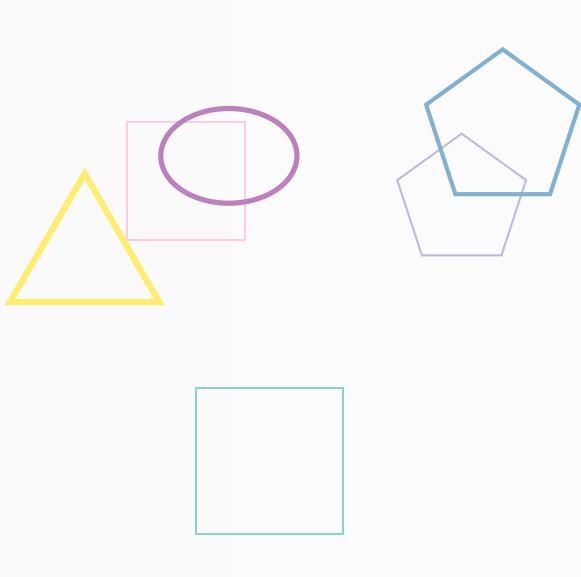[{"shape": "square", "thickness": 1, "radius": 0.63, "center": [0.463, 0.201]}, {"shape": "pentagon", "thickness": 1, "radius": 0.58, "center": [0.794, 0.651]}, {"shape": "pentagon", "thickness": 2, "radius": 0.69, "center": [0.865, 0.775]}, {"shape": "square", "thickness": 1, "radius": 0.51, "center": [0.32, 0.685]}, {"shape": "oval", "thickness": 2.5, "radius": 0.59, "center": [0.394, 0.729]}, {"shape": "triangle", "thickness": 3, "radius": 0.74, "center": [0.146, 0.55]}]